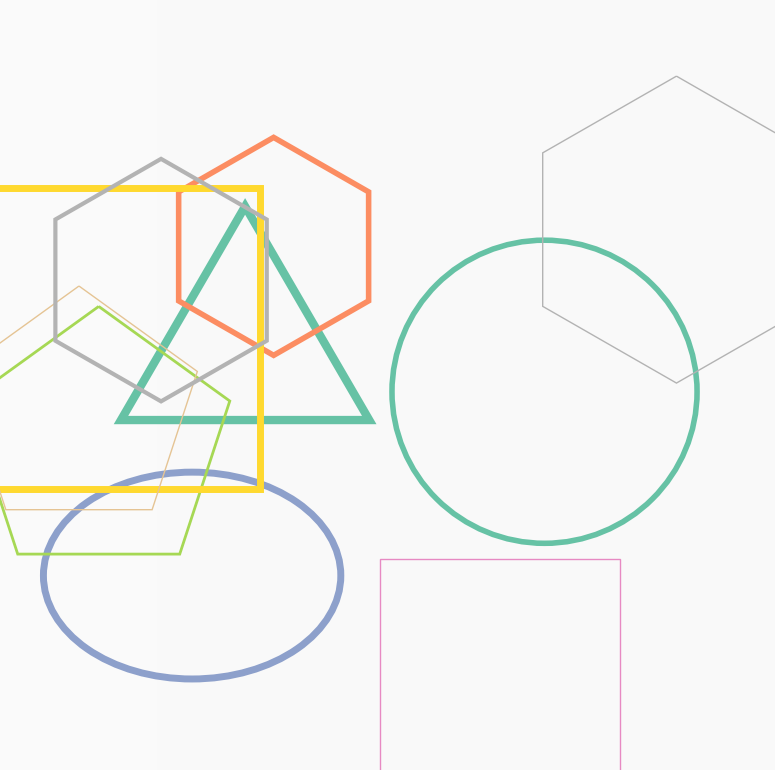[{"shape": "circle", "thickness": 2, "radius": 0.98, "center": [0.703, 0.491]}, {"shape": "triangle", "thickness": 3, "radius": 0.92, "center": [0.316, 0.547]}, {"shape": "hexagon", "thickness": 2, "radius": 0.71, "center": [0.353, 0.68]}, {"shape": "oval", "thickness": 2.5, "radius": 0.96, "center": [0.248, 0.253]}, {"shape": "square", "thickness": 0.5, "radius": 0.77, "center": [0.645, 0.119]}, {"shape": "pentagon", "thickness": 1, "radius": 0.89, "center": [0.127, 0.424]}, {"shape": "square", "thickness": 2.5, "radius": 0.98, "center": [0.14, 0.561]}, {"shape": "pentagon", "thickness": 0.5, "radius": 0.8, "center": [0.102, 0.468]}, {"shape": "hexagon", "thickness": 0.5, "radius": 1.0, "center": [0.873, 0.702]}, {"shape": "hexagon", "thickness": 1.5, "radius": 0.79, "center": [0.208, 0.636]}]